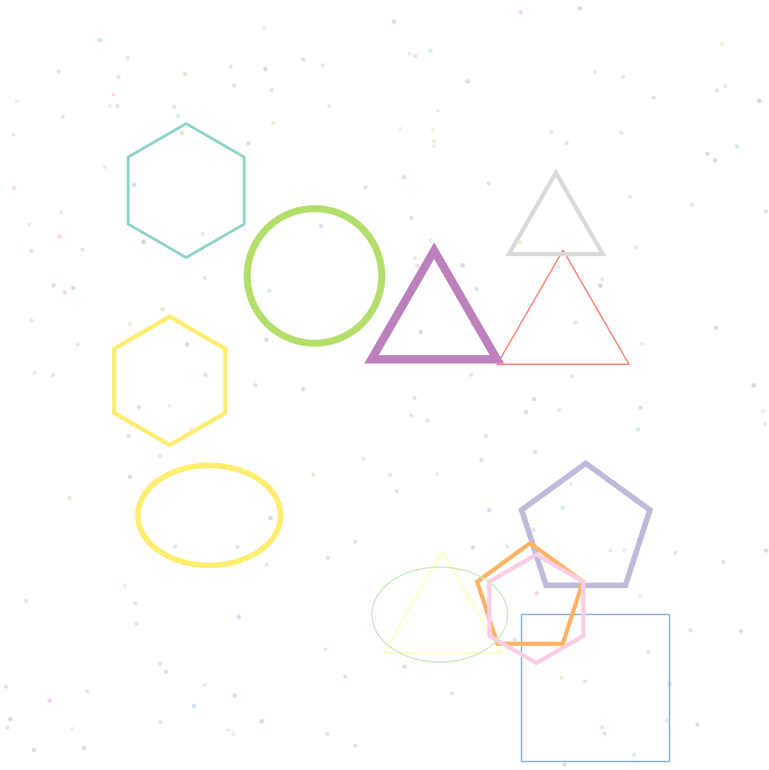[{"shape": "hexagon", "thickness": 1, "radius": 0.43, "center": [0.242, 0.753]}, {"shape": "triangle", "thickness": 0.5, "radius": 0.44, "center": [0.575, 0.196]}, {"shape": "pentagon", "thickness": 2, "radius": 0.44, "center": [0.761, 0.311]}, {"shape": "triangle", "thickness": 0.5, "radius": 0.49, "center": [0.731, 0.576]}, {"shape": "square", "thickness": 0.5, "radius": 0.48, "center": [0.773, 0.107]}, {"shape": "pentagon", "thickness": 1.5, "radius": 0.36, "center": [0.688, 0.222]}, {"shape": "circle", "thickness": 2.5, "radius": 0.44, "center": [0.408, 0.642]}, {"shape": "hexagon", "thickness": 1.5, "radius": 0.35, "center": [0.697, 0.209]}, {"shape": "triangle", "thickness": 1.5, "radius": 0.35, "center": [0.722, 0.705]}, {"shape": "triangle", "thickness": 3, "radius": 0.47, "center": [0.564, 0.58]}, {"shape": "oval", "thickness": 0.5, "radius": 0.44, "center": [0.571, 0.202]}, {"shape": "oval", "thickness": 2, "radius": 0.46, "center": [0.272, 0.331]}, {"shape": "hexagon", "thickness": 1.5, "radius": 0.42, "center": [0.22, 0.505]}]